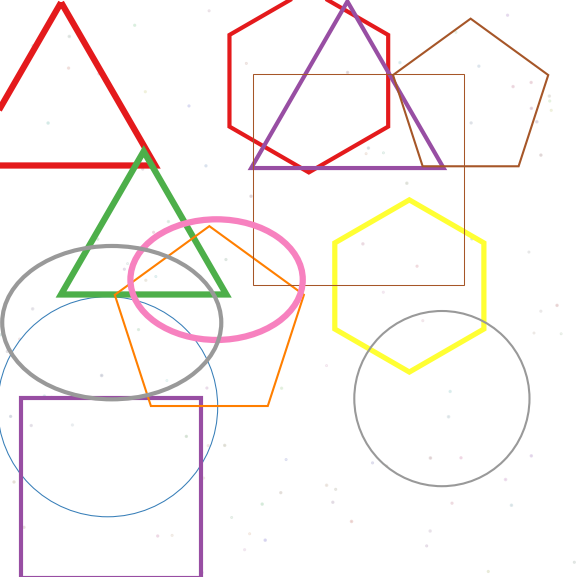[{"shape": "triangle", "thickness": 3, "radius": 0.94, "center": [0.106, 0.807]}, {"shape": "hexagon", "thickness": 2, "radius": 0.79, "center": [0.535, 0.859]}, {"shape": "circle", "thickness": 0.5, "radius": 0.95, "center": [0.186, 0.295]}, {"shape": "triangle", "thickness": 3, "radius": 0.83, "center": [0.249, 0.572]}, {"shape": "triangle", "thickness": 2, "radius": 0.96, "center": [0.602, 0.804]}, {"shape": "square", "thickness": 2, "radius": 0.78, "center": [0.192, 0.155]}, {"shape": "pentagon", "thickness": 1, "radius": 0.86, "center": [0.363, 0.435]}, {"shape": "hexagon", "thickness": 2.5, "radius": 0.75, "center": [0.709, 0.504]}, {"shape": "pentagon", "thickness": 1, "radius": 0.71, "center": [0.815, 0.826]}, {"shape": "square", "thickness": 0.5, "radius": 0.91, "center": [0.621, 0.688]}, {"shape": "oval", "thickness": 3, "radius": 0.75, "center": [0.375, 0.515]}, {"shape": "circle", "thickness": 1, "radius": 0.76, "center": [0.765, 0.309]}, {"shape": "oval", "thickness": 2, "radius": 0.95, "center": [0.194, 0.44]}]